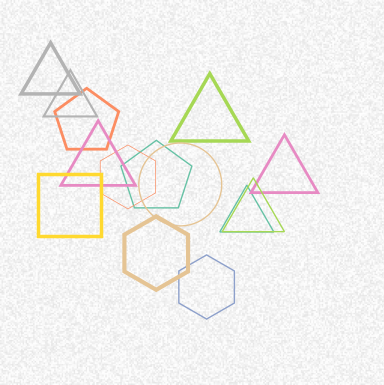[{"shape": "triangle", "thickness": 1, "radius": 0.41, "center": [0.641, 0.438]}, {"shape": "pentagon", "thickness": 1, "radius": 0.48, "center": [0.406, 0.539]}, {"shape": "hexagon", "thickness": 0.5, "radius": 0.42, "center": [0.332, 0.54]}, {"shape": "pentagon", "thickness": 2, "radius": 0.44, "center": [0.225, 0.683]}, {"shape": "hexagon", "thickness": 1, "radius": 0.42, "center": [0.537, 0.255]}, {"shape": "triangle", "thickness": 2, "radius": 0.5, "center": [0.739, 0.55]}, {"shape": "triangle", "thickness": 2, "radius": 0.56, "center": [0.255, 0.574]}, {"shape": "triangle", "thickness": 2.5, "radius": 0.58, "center": [0.545, 0.692]}, {"shape": "triangle", "thickness": 1, "radius": 0.47, "center": [0.658, 0.445]}, {"shape": "square", "thickness": 2.5, "radius": 0.41, "center": [0.181, 0.468]}, {"shape": "circle", "thickness": 1, "radius": 0.54, "center": [0.468, 0.521]}, {"shape": "hexagon", "thickness": 3, "radius": 0.48, "center": [0.406, 0.343]}, {"shape": "triangle", "thickness": 1.5, "radius": 0.4, "center": [0.183, 0.738]}, {"shape": "triangle", "thickness": 2.5, "radius": 0.44, "center": [0.131, 0.8]}]